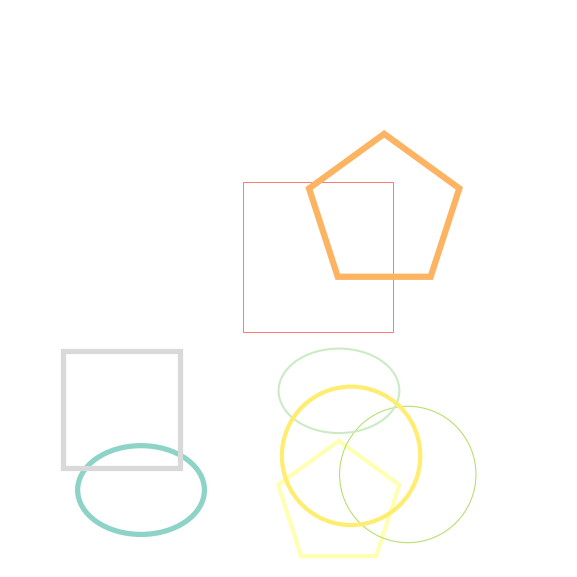[{"shape": "oval", "thickness": 2.5, "radius": 0.55, "center": [0.244, 0.151]}, {"shape": "pentagon", "thickness": 2, "radius": 0.55, "center": [0.587, 0.125]}, {"shape": "square", "thickness": 0.5, "radius": 0.65, "center": [0.551, 0.554]}, {"shape": "pentagon", "thickness": 3, "radius": 0.68, "center": [0.665, 0.631]}, {"shape": "circle", "thickness": 0.5, "radius": 0.59, "center": [0.706, 0.178]}, {"shape": "square", "thickness": 2.5, "radius": 0.51, "center": [0.211, 0.29]}, {"shape": "oval", "thickness": 1, "radius": 0.52, "center": [0.587, 0.322]}, {"shape": "circle", "thickness": 2, "radius": 0.6, "center": [0.608, 0.21]}]